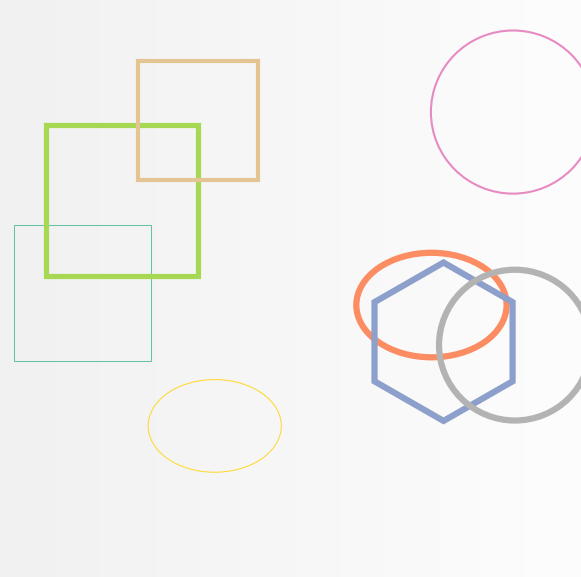[{"shape": "square", "thickness": 0.5, "radius": 0.59, "center": [0.142, 0.491]}, {"shape": "oval", "thickness": 3, "radius": 0.65, "center": [0.742, 0.471]}, {"shape": "hexagon", "thickness": 3, "radius": 0.69, "center": [0.763, 0.407]}, {"shape": "circle", "thickness": 1, "radius": 0.71, "center": [0.883, 0.805]}, {"shape": "square", "thickness": 2.5, "radius": 0.65, "center": [0.21, 0.652]}, {"shape": "oval", "thickness": 0.5, "radius": 0.57, "center": [0.369, 0.262]}, {"shape": "square", "thickness": 2, "radius": 0.52, "center": [0.34, 0.791]}, {"shape": "circle", "thickness": 3, "radius": 0.65, "center": [0.886, 0.402]}]